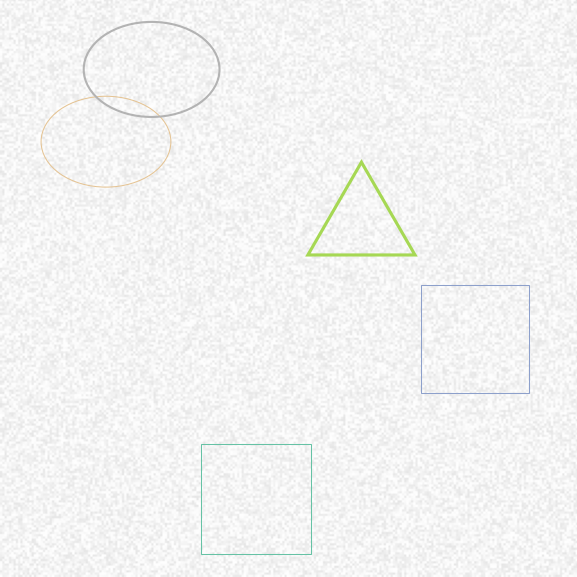[{"shape": "square", "thickness": 0.5, "radius": 0.48, "center": [0.443, 0.135]}, {"shape": "square", "thickness": 0.5, "radius": 0.47, "center": [0.823, 0.412]}, {"shape": "triangle", "thickness": 1.5, "radius": 0.54, "center": [0.626, 0.611]}, {"shape": "oval", "thickness": 0.5, "radius": 0.56, "center": [0.184, 0.754]}, {"shape": "oval", "thickness": 1, "radius": 0.59, "center": [0.263, 0.879]}]